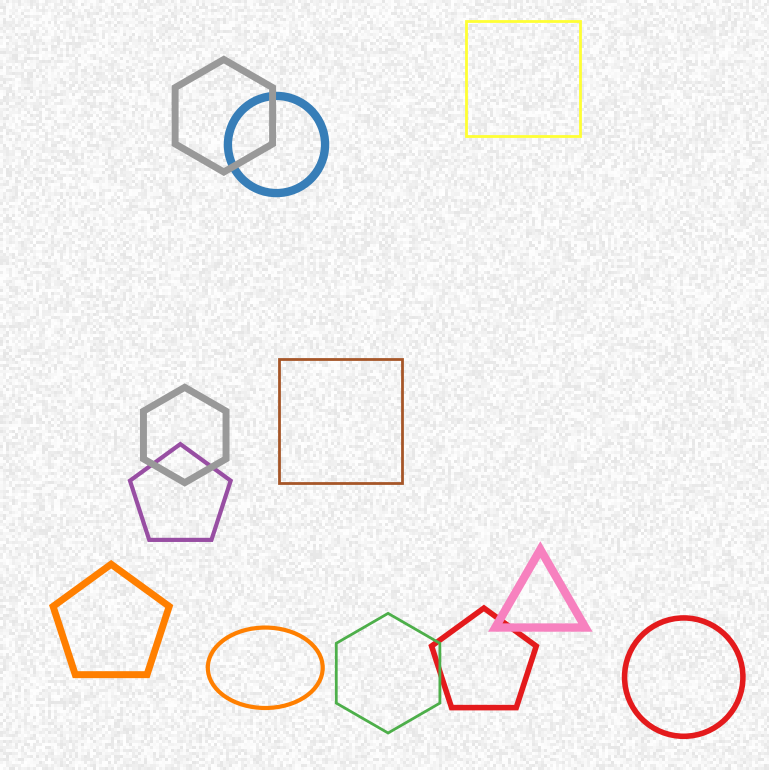[{"shape": "circle", "thickness": 2, "radius": 0.38, "center": [0.888, 0.121]}, {"shape": "pentagon", "thickness": 2, "radius": 0.36, "center": [0.628, 0.139]}, {"shape": "circle", "thickness": 3, "radius": 0.32, "center": [0.359, 0.812]}, {"shape": "hexagon", "thickness": 1, "radius": 0.39, "center": [0.504, 0.126]}, {"shape": "pentagon", "thickness": 1.5, "radius": 0.34, "center": [0.234, 0.354]}, {"shape": "pentagon", "thickness": 2.5, "radius": 0.4, "center": [0.144, 0.188]}, {"shape": "oval", "thickness": 1.5, "radius": 0.37, "center": [0.344, 0.133]}, {"shape": "square", "thickness": 1, "radius": 0.37, "center": [0.679, 0.898]}, {"shape": "square", "thickness": 1, "radius": 0.4, "center": [0.442, 0.453]}, {"shape": "triangle", "thickness": 3, "radius": 0.34, "center": [0.702, 0.219]}, {"shape": "hexagon", "thickness": 2.5, "radius": 0.37, "center": [0.291, 0.85]}, {"shape": "hexagon", "thickness": 2.5, "radius": 0.31, "center": [0.24, 0.435]}]